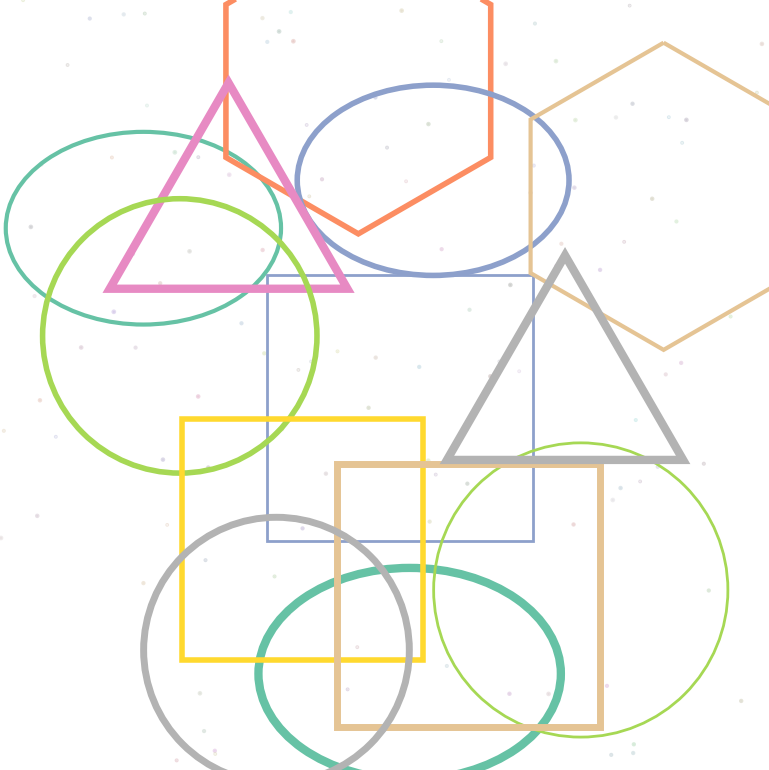[{"shape": "oval", "thickness": 3, "radius": 0.98, "center": [0.532, 0.125]}, {"shape": "oval", "thickness": 1.5, "radius": 0.89, "center": [0.186, 0.704]}, {"shape": "hexagon", "thickness": 2, "radius": 0.99, "center": [0.465, 0.895]}, {"shape": "oval", "thickness": 2, "radius": 0.88, "center": [0.563, 0.766]}, {"shape": "square", "thickness": 1, "radius": 0.86, "center": [0.52, 0.47]}, {"shape": "triangle", "thickness": 3, "radius": 0.89, "center": [0.297, 0.714]}, {"shape": "circle", "thickness": 1, "radius": 0.96, "center": [0.754, 0.234]}, {"shape": "circle", "thickness": 2, "radius": 0.89, "center": [0.233, 0.564]}, {"shape": "square", "thickness": 2, "radius": 0.78, "center": [0.393, 0.299]}, {"shape": "hexagon", "thickness": 1.5, "radius": 1.0, "center": [0.862, 0.745]}, {"shape": "square", "thickness": 2.5, "radius": 0.85, "center": [0.608, 0.227]}, {"shape": "circle", "thickness": 2.5, "radius": 0.86, "center": [0.359, 0.156]}, {"shape": "triangle", "thickness": 3, "radius": 0.89, "center": [0.734, 0.491]}]